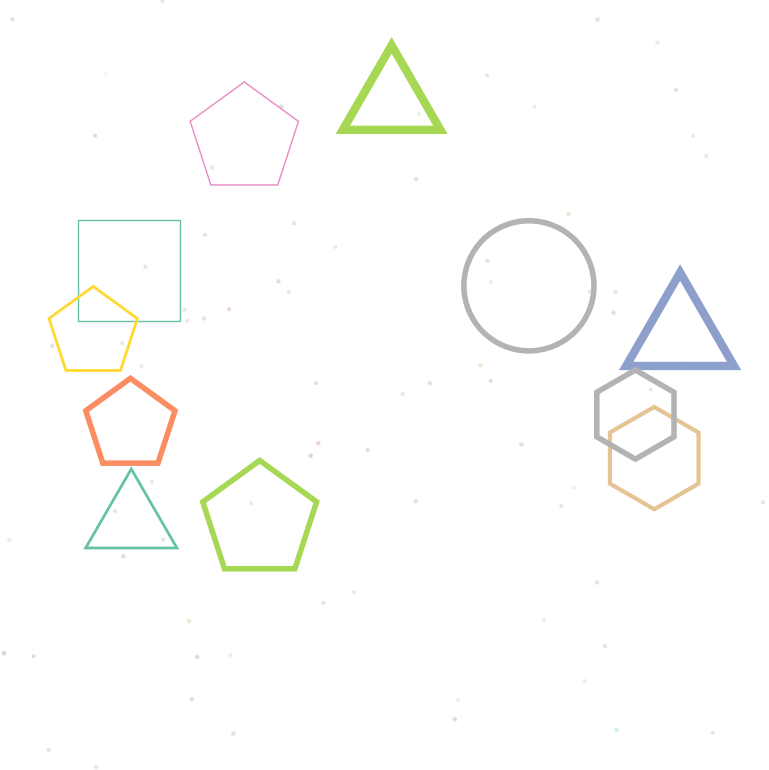[{"shape": "square", "thickness": 0.5, "radius": 0.33, "center": [0.168, 0.649]}, {"shape": "triangle", "thickness": 1, "radius": 0.34, "center": [0.17, 0.323]}, {"shape": "pentagon", "thickness": 2, "radius": 0.3, "center": [0.169, 0.448]}, {"shape": "triangle", "thickness": 3, "radius": 0.4, "center": [0.883, 0.565]}, {"shape": "pentagon", "thickness": 0.5, "radius": 0.37, "center": [0.317, 0.82]}, {"shape": "triangle", "thickness": 3, "radius": 0.37, "center": [0.509, 0.868]}, {"shape": "pentagon", "thickness": 2, "radius": 0.39, "center": [0.337, 0.324]}, {"shape": "pentagon", "thickness": 1, "radius": 0.3, "center": [0.121, 0.568]}, {"shape": "hexagon", "thickness": 1.5, "radius": 0.33, "center": [0.85, 0.405]}, {"shape": "circle", "thickness": 2, "radius": 0.42, "center": [0.687, 0.629]}, {"shape": "hexagon", "thickness": 2, "radius": 0.29, "center": [0.825, 0.462]}]